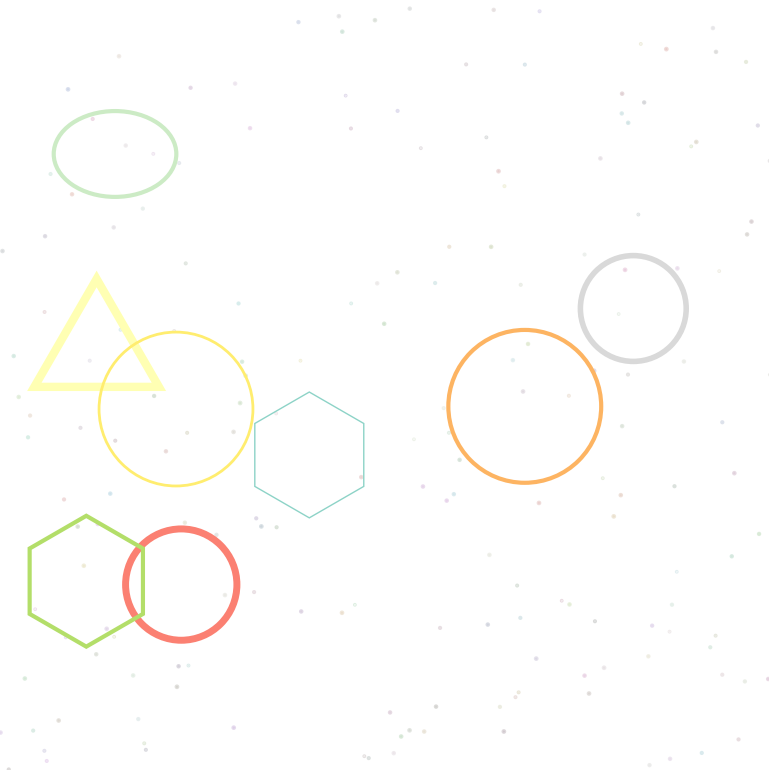[{"shape": "hexagon", "thickness": 0.5, "radius": 0.41, "center": [0.402, 0.409]}, {"shape": "triangle", "thickness": 3, "radius": 0.47, "center": [0.125, 0.544]}, {"shape": "circle", "thickness": 2.5, "radius": 0.36, "center": [0.235, 0.241]}, {"shape": "circle", "thickness": 1.5, "radius": 0.5, "center": [0.682, 0.472]}, {"shape": "hexagon", "thickness": 1.5, "radius": 0.42, "center": [0.112, 0.245]}, {"shape": "circle", "thickness": 2, "radius": 0.34, "center": [0.822, 0.599]}, {"shape": "oval", "thickness": 1.5, "radius": 0.4, "center": [0.149, 0.8]}, {"shape": "circle", "thickness": 1, "radius": 0.5, "center": [0.229, 0.469]}]